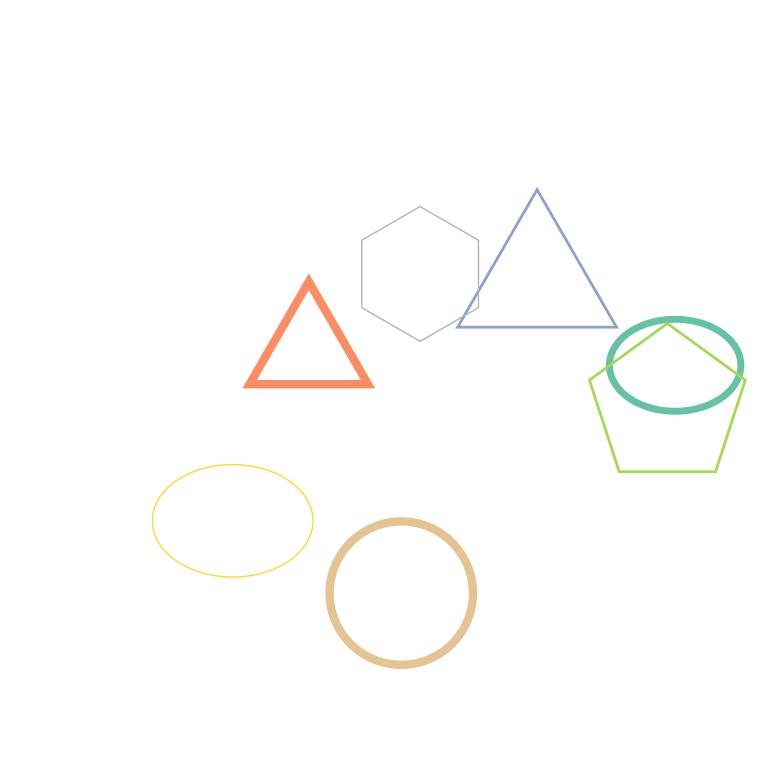[{"shape": "oval", "thickness": 2.5, "radius": 0.43, "center": [0.877, 0.526]}, {"shape": "triangle", "thickness": 3, "radius": 0.44, "center": [0.401, 0.545]}, {"shape": "triangle", "thickness": 1, "radius": 0.6, "center": [0.697, 0.635]}, {"shape": "pentagon", "thickness": 1, "radius": 0.53, "center": [0.867, 0.473]}, {"shape": "oval", "thickness": 0.5, "radius": 0.52, "center": [0.302, 0.324]}, {"shape": "circle", "thickness": 3, "radius": 0.47, "center": [0.521, 0.23]}, {"shape": "hexagon", "thickness": 0.5, "radius": 0.44, "center": [0.546, 0.644]}]